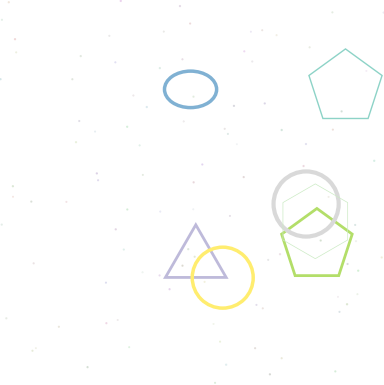[{"shape": "pentagon", "thickness": 1, "radius": 0.5, "center": [0.897, 0.773]}, {"shape": "triangle", "thickness": 2, "radius": 0.46, "center": [0.509, 0.325]}, {"shape": "oval", "thickness": 2.5, "radius": 0.34, "center": [0.495, 0.768]}, {"shape": "pentagon", "thickness": 2, "radius": 0.48, "center": [0.823, 0.362]}, {"shape": "circle", "thickness": 3, "radius": 0.42, "center": [0.795, 0.47]}, {"shape": "hexagon", "thickness": 0.5, "radius": 0.49, "center": [0.819, 0.425]}, {"shape": "circle", "thickness": 2.5, "radius": 0.4, "center": [0.579, 0.279]}]